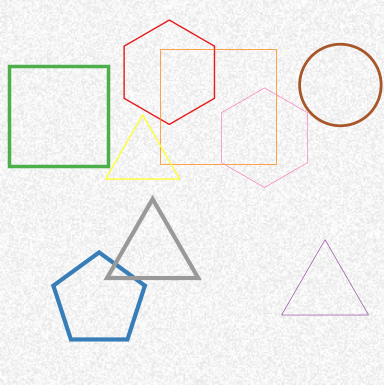[{"shape": "hexagon", "thickness": 1, "radius": 0.68, "center": [0.44, 0.812]}, {"shape": "pentagon", "thickness": 3, "radius": 0.63, "center": [0.258, 0.219]}, {"shape": "square", "thickness": 2.5, "radius": 0.65, "center": [0.152, 0.698]}, {"shape": "triangle", "thickness": 0.5, "radius": 0.65, "center": [0.844, 0.247]}, {"shape": "square", "thickness": 0.5, "radius": 0.75, "center": [0.566, 0.723]}, {"shape": "triangle", "thickness": 1, "radius": 0.56, "center": [0.37, 0.59]}, {"shape": "circle", "thickness": 2, "radius": 0.53, "center": [0.884, 0.779]}, {"shape": "hexagon", "thickness": 0.5, "radius": 0.65, "center": [0.687, 0.642]}, {"shape": "triangle", "thickness": 3, "radius": 0.68, "center": [0.396, 0.346]}]